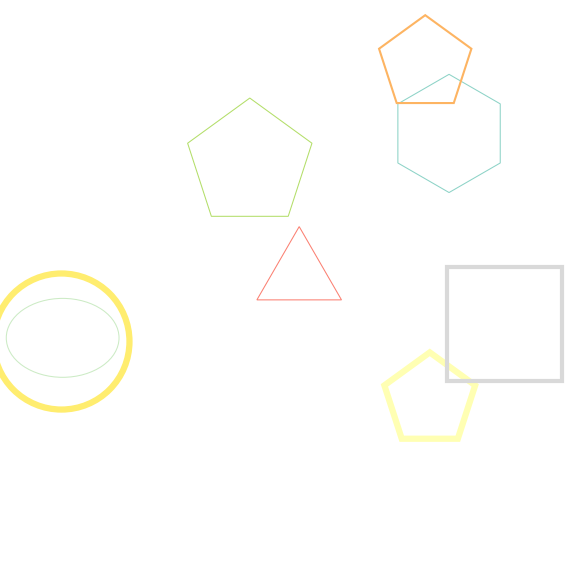[{"shape": "hexagon", "thickness": 0.5, "radius": 0.51, "center": [0.778, 0.768]}, {"shape": "pentagon", "thickness": 3, "radius": 0.41, "center": [0.744, 0.306]}, {"shape": "triangle", "thickness": 0.5, "radius": 0.42, "center": [0.518, 0.522]}, {"shape": "pentagon", "thickness": 1, "radius": 0.42, "center": [0.736, 0.889]}, {"shape": "pentagon", "thickness": 0.5, "radius": 0.57, "center": [0.433, 0.716]}, {"shape": "square", "thickness": 2, "radius": 0.5, "center": [0.873, 0.439]}, {"shape": "oval", "thickness": 0.5, "radius": 0.49, "center": [0.108, 0.414]}, {"shape": "circle", "thickness": 3, "radius": 0.59, "center": [0.106, 0.408]}]